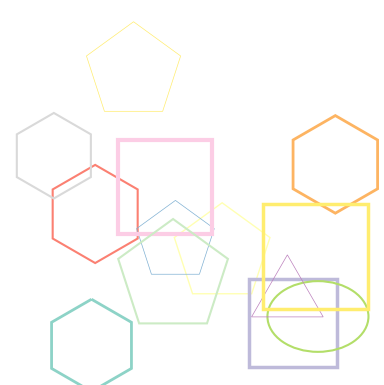[{"shape": "hexagon", "thickness": 2, "radius": 0.6, "center": [0.238, 0.103]}, {"shape": "pentagon", "thickness": 1, "radius": 0.65, "center": [0.577, 0.343]}, {"shape": "square", "thickness": 2.5, "radius": 0.57, "center": [0.761, 0.161]}, {"shape": "hexagon", "thickness": 1.5, "radius": 0.64, "center": [0.247, 0.444]}, {"shape": "pentagon", "thickness": 0.5, "radius": 0.53, "center": [0.456, 0.373]}, {"shape": "hexagon", "thickness": 2, "radius": 0.63, "center": [0.871, 0.573]}, {"shape": "oval", "thickness": 1.5, "radius": 0.66, "center": [0.826, 0.178]}, {"shape": "square", "thickness": 3, "radius": 0.61, "center": [0.429, 0.515]}, {"shape": "hexagon", "thickness": 1.5, "radius": 0.56, "center": [0.14, 0.596]}, {"shape": "triangle", "thickness": 0.5, "radius": 0.54, "center": [0.746, 0.231]}, {"shape": "pentagon", "thickness": 1.5, "radius": 0.75, "center": [0.45, 0.281]}, {"shape": "pentagon", "thickness": 0.5, "radius": 0.64, "center": [0.347, 0.815]}, {"shape": "square", "thickness": 2.5, "radius": 0.68, "center": [0.82, 0.334]}]